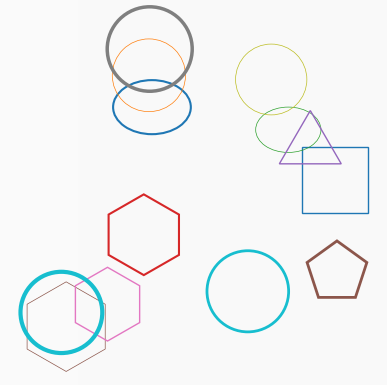[{"shape": "oval", "thickness": 1.5, "radius": 0.5, "center": [0.392, 0.722]}, {"shape": "square", "thickness": 1, "radius": 0.43, "center": [0.865, 0.533]}, {"shape": "circle", "thickness": 0.5, "radius": 0.47, "center": [0.384, 0.804]}, {"shape": "oval", "thickness": 0.5, "radius": 0.42, "center": [0.744, 0.663]}, {"shape": "hexagon", "thickness": 1.5, "radius": 0.52, "center": [0.371, 0.39]}, {"shape": "triangle", "thickness": 1, "radius": 0.46, "center": [0.801, 0.621]}, {"shape": "pentagon", "thickness": 2, "radius": 0.41, "center": [0.87, 0.293]}, {"shape": "hexagon", "thickness": 0.5, "radius": 0.58, "center": [0.171, 0.152]}, {"shape": "hexagon", "thickness": 1, "radius": 0.48, "center": [0.277, 0.21]}, {"shape": "circle", "thickness": 2.5, "radius": 0.55, "center": [0.386, 0.873]}, {"shape": "circle", "thickness": 0.5, "radius": 0.46, "center": [0.7, 0.794]}, {"shape": "circle", "thickness": 2, "radius": 0.53, "center": [0.64, 0.243]}, {"shape": "circle", "thickness": 3, "radius": 0.53, "center": [0.158, 0.189]}]